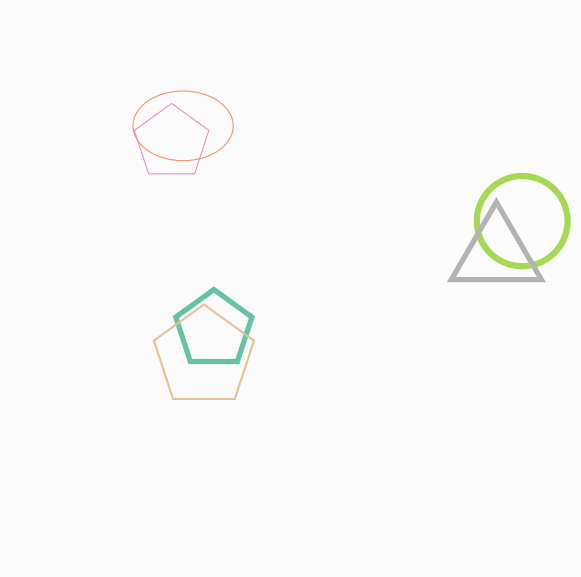[{"shape": "pentagon", "thickness": 2.5, "radius": 0.34, "center": [0.368, 0.429]}, {"shape": "oval", "thickness": 0.5, "radius": 0.43, "center": [0.315, 0.781]}, {"shape": "pentagon", "thickness": 0.5, "radius": 0.34, "center": [0.295, 0.753]}, {"shape": "circle", "thickness": 3, "radius": 0.39, "center": [0.898, 0.616]}, {"shape": "pentagon", "thickness": 1, "radius": 0.45, "center": [0.351, 0.381]}, {"shape": "triangle", "thickness": 2.5, "radius": 0.45, "center": [0.854, 0.56]}]